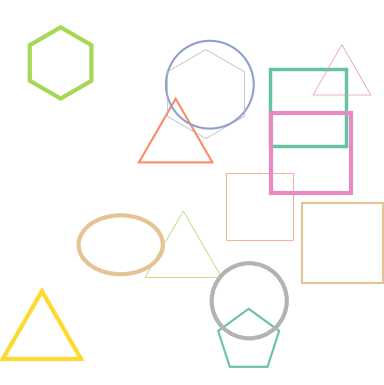[{"shape": "square", "thickness": 2.5, "radius": 0.5, "center": [0.8, 0.722]}, {"shape": "pentagon", "thickness": 1.5, "radius": 0.42, "center": [0.646, 0.115]}, {"shape": "triangle", "thickness": 1.5, "radius": 0.55, "center": [0.456, 0.633]}, {"shape": "square", "thickness": 0.5, "radius": 0.44, "center": [0.674, 0.463]}, {"shape": "circle", "thickness": 1.5, "radius": 0.57, "center": [0.545, 0.78]}, {"shape": "square", "thickness": 3, "radius": 0.52, "center": [0.807, 0.604]}, {"shape": "triangle", "thickness": 0.5, "radius": 0.43, "center": [0.888, 0.797]}, {"shape": "hexagon", "thickness": 3, "radius": 0.46, "center": [0.157, 0.837]}, {"shape": "triangle", "thickness": 0.5, "radius": 0.57, "center": [0.476, 0.337]}, {"shape": "triangle", "thickness": 3, "radius": 0.59, "center": [0.109, 0.126]}, {"shape": "oval", "thickness": 3, "radius": 0.55, "center": [0.314, 0.364]}, {"shape": "square", "thickness": 1.5, "radius": 0.53, "center": [0.891, 0.369]}, {"shape": "circle", "thickness": 3, "radius": 0.49, "center": [0.647, 0.219]}, {"shape": "hexagon", "thickness": 0.5, "radius": 0.58, "center": [0.535, 0.756]}]